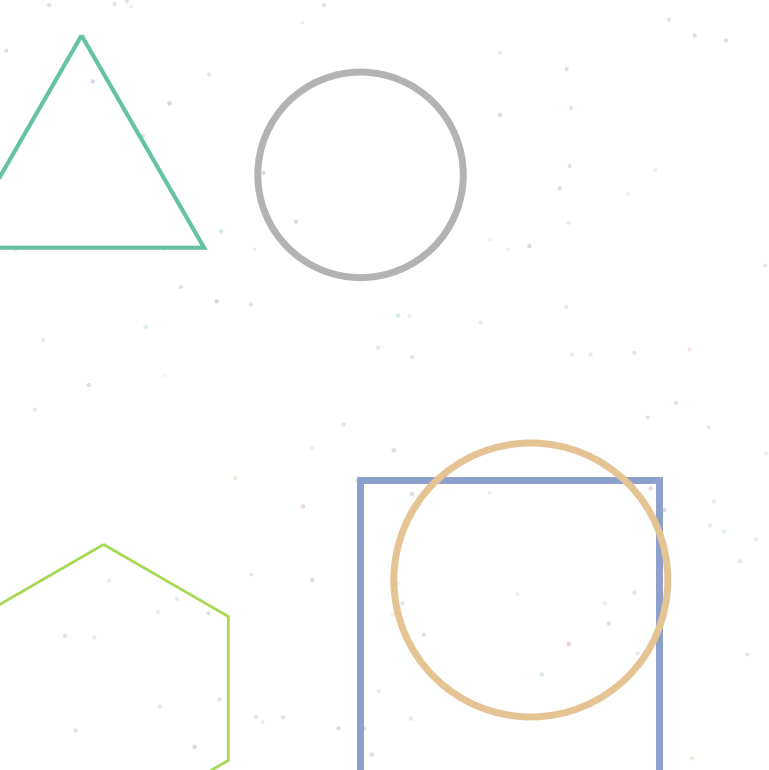[{"shape": "triangle", "thickness": 1.5, "radius": 0.92, "center": [0.106, 0.77]}, {"shape": "square", "thickness": 2.5, "radius": 0.97, "center": [0.662, 0.182]}, {"shape": "hexagon", "thickness": 1, "radius": 0.93, "center": [0.135, 0.106]}, {"shape": "circle", "thickness": 2.5, "radius": 0.89, "center": [0.689, 0.247]}, {"shape": "circle", "thickness": 2.5, "radius": 0.67, "center": [0.468, 0.773]}]